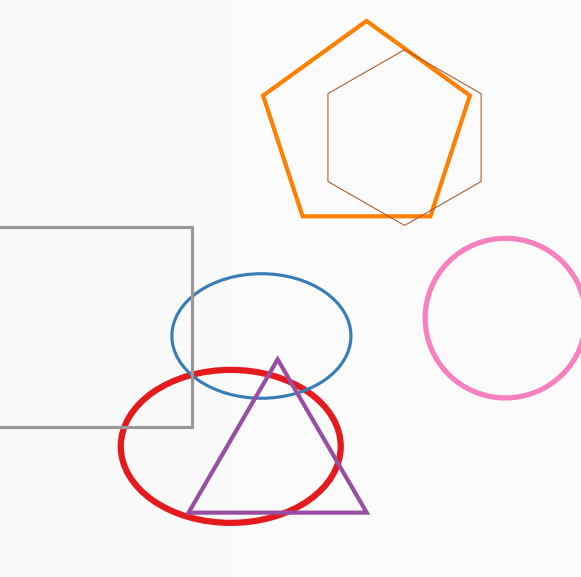[{"shape": "oval", "thickness": 3, "radius": 0.95, "center": [0.397, 0.226]}, {"shape": "oval", "thickness": 1.5, "radius": 0.77, "center": [0.45, 0.417]}, {"shape": "triangle", "thickness": 2, "radius": 0.88, "center": [0.478, 0.2]}, {"shape": "pentagon", "thickness": 2, "radius": 0.94, "center": [0.631, 0.776]}, {"shape": "hexagon", "thickness": 0.5, "radius": 0.76, "center": [0.696, 0.761]}, {"shape": "circle", "thickness": 2.5, "radius": 0.69, "center": [0.87, 0.448]}, {"shape": "square", "thickness": 1.5, "radius": 0.87, "center": [0.156, 0.433]}]